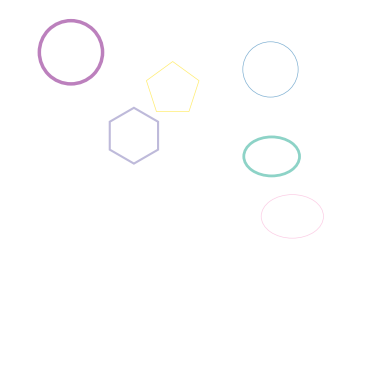[{"shape": "oval", "thickness": 2, "radius": 0.36, "center": [0.706, 0.594]}, {"shape": "hexagon", "thickness": 1.5, "radius": 0.36, "center": [0.348, 0.648]}, {"shape": "circle", "thickness": 0.5, "radius": 0.36, "center": [0.703, 0.82]}, {"shape": "oval", "thickness": 0.5, "radius": 0.4, "center": [0.759, 0.438]}, {"shape": "circle", "thickness": 2.5, "radius": 0.41, "center": [0.184, 0.864]}, {"shape": "pentagon", "thickness": 0.5, "radius": 0.36, "center": [0.449, 0.768]}]